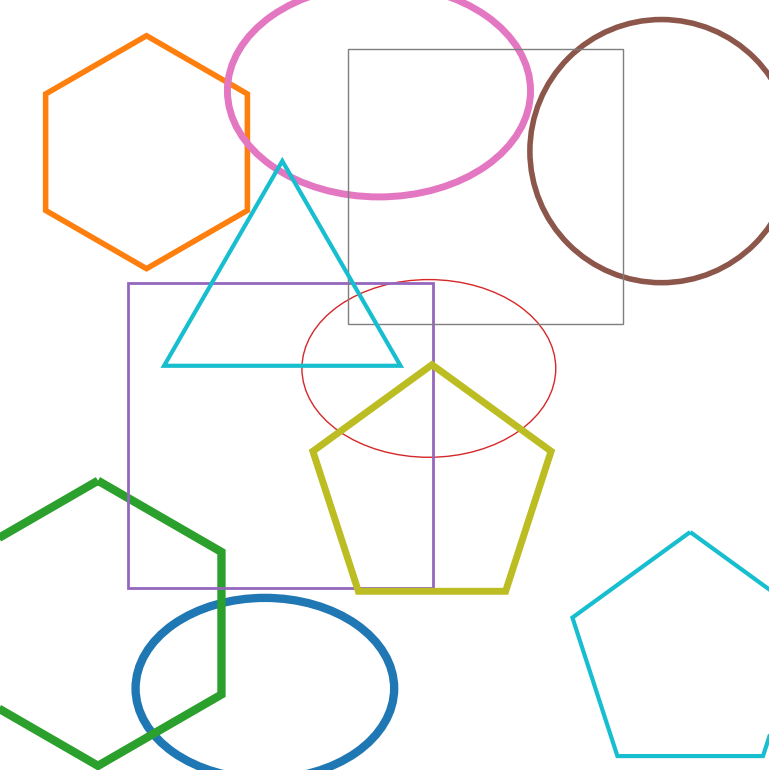[{"shape": "oval", "thickness": 3, "radius": 0.84, "center": [0.344, 0.106]}, {"shape": "hexagon", "thickness": 2, "radius": 0.76, "center": [0.19, 0.802]}, {"shape": "hexagon", "thickness": 3, "radius": 0.93, "center": [0.127, 0.191]}, {"shape": "oval", "thickness": 0.5, "radius": 0.82, "center": [0.557, 0.522]}, {"shape": "square", "thickness": 1, "radius": 0.99, "center": [0.365, 0.434]}, {"shape": "circle", "thickness": 2, "radius": 0.85, "center": [0.859, 0.804]}, {"shape": "oval", "thickness": 2.5, "radius": 0.98, "center": [0.492, 0.882]}, {"shape": "square", "thickness": 0.5, "radius": 0.89, "center": [0.631, 0.758]}, {"shape": "pentagon", "thickness": 2.5, "radius": 0.81, "center": [0.561, 0.364]}, {"shape": "pentagon", "thickness": 1.5, "radius": 0.8, "center": [0.896, 0.148]}, {"shape": "triangle", "thickness": 1.5, "radius": 0.89, "center": [0.367, 0.614]}]